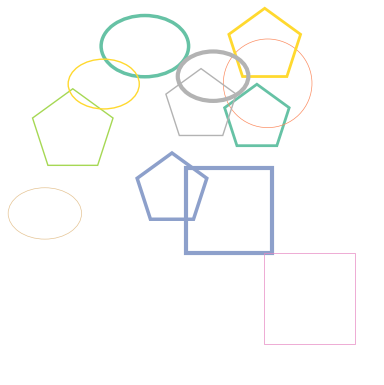[{"shape": "oval", "thickness": 2.5, "radius": 0.57, "center": [0.376, 0.88]}, {"shape": "pentagon", "thickness": 2, "radius": 0.44, "center": [0.667, 0.693]}, {"shape": "circle", "thickness": 0.5, "radius": 0.58, "center": [0.695, 0.784]}, {"shape": "pentagon", "thickness": 2.5, "radius": 0.48, "center": [0.447, 0.507]}, {"shape": "square", "thickness": 3, "radius": 0.55, "center": [0.595, 0.454]}, {"shape": "square", "thickness": 0.5, "radius": 0.59, "center": [0.805, 0.225]}, {"shape": "pentagon", "thickness": 1, "radius": 0.55, "center": [0.189, 0.659]}, {"shape": "pentagon", "thickness": 2, "radius": 0.49, "center": [0.688, 0.88]}, {"shape": "oval", "thickness": 1, "radius": 0.46, "center": [0.269, 0.782]}, {"shape": "oval", "thickness": 0.5, "radius": 0.48, "center": [0.117, 0.446]}, {"shape": "pentagon", "thickness": 1, "radius": 0.48, "center": [0.522, 0.726]}, {"shape": "oval", "thickness": 3, "radius": 0.46, "center": [0.553, 0.802]}]